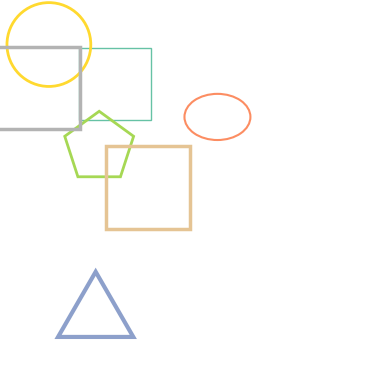[{"shape": "square", "thickness": 1, "radius": 0.47, "center": [0.298, 0.782]}, {"shape": "oval", "thickness": 1.5, "radius": 0.43, "center": [0.565, 0.696]}, {"shape": "triangle", "thickness": 3, "radius": 0.56, "center": [0.248, 0.181]}, {"shape": "pentagon", "thickness": 2, "radius": 0.47, "center": [0.258, 0.617]}, {"shape": "circle", "thickness": 2, "radius": 0.54, "center": [0.127, 0.884]}, {"shape": "square", "thickness": 2.5, "radius": 0.54, "center": [0.384, 0.513]}, {"shape": "square", "thickness": 2.5, "radius": 0.53, "center": [0.102, 0.77]}]